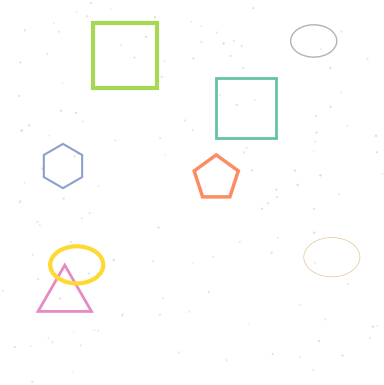[{"shape": "square", "thickness": 2, "radius": 0.39, "center": [0.64, 0.72]}, {"shape": "pentagon", "thickness": 2.5, "radius": 0.3, "center": [0.562, 0.537]}, {"shape": "hexagon", "thickness": 1.5, "radius": 0.29, "center": [0.164, 0.569]}, {"shape": "triangle", "thickness": 2, "radius": 0.4, "center": [0.168, 0.231]}, {"shape": "square", "thickness": 3, "radius": 0.42, "center": [0.324, 0.856]}, {"shape": "oval", "thickness": 3, "radius": 0.34, "center": [0.199, 0.312]}, {"shape": "oval", "thickness": 0.5, "radius": 0.36, "center": [0.862, 0.332]}, {"shape": "oval", "thickness": 1, "radius": 0.3, "center": [0.815, 0.894]}]